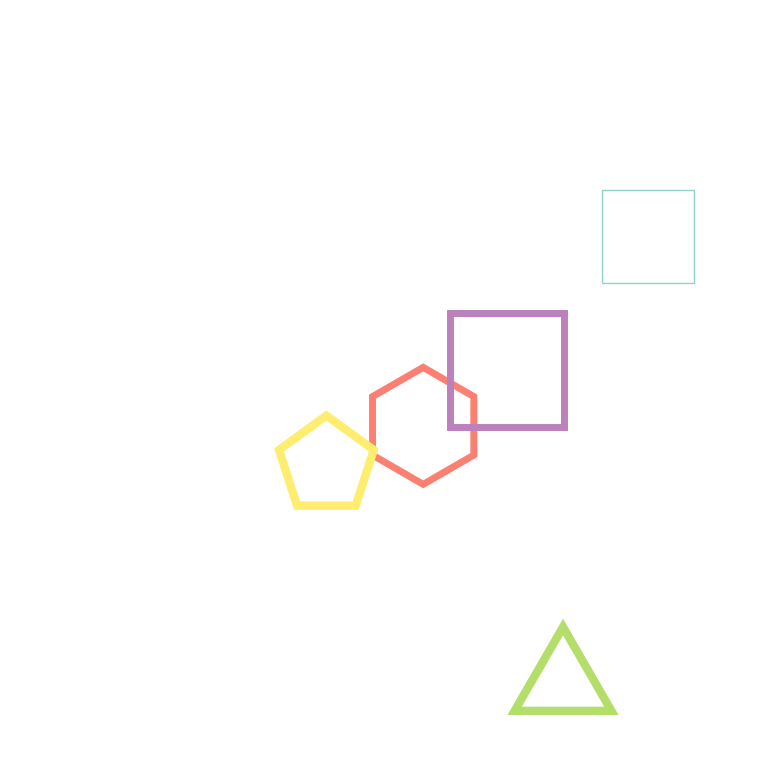[{"shape": "square", "thickness": 0.5, "radius": 0.3, "center": [0.842, 0.693]}, {"shape": "hexagon", "thickness": 2.5, "radius": 0.38, "center": [0.55, 0.447]}, {"shape": "triangle", "thickness": 3, "radius": 0.36, "center": [0.731, 0.113]}, {"shape": "square", "thickness": 2.5, "radius": 0.37, "center": [0.659, 0.52]}, {"shape": "pentagon", "thickness": 3, "radius": 0.32, "center": [0.424, 0.396]}]